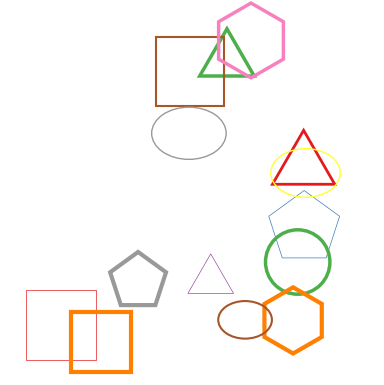[{"shape": "square", "thickness": 0.5, "radius": 0.45, "center": [0.158, 0.157]}, {"shape": "triangle", "thickness": 2, "radius": 0.47, "center": [0.789, 0.568]}, {"shape": "pentagon", "thickness": 0.5, "radius": 0.48, "center": [0.79, 0.408]}, {"shape": "triangle", "thickness": 2.5, "radius": 0.41, "center": [0.589, 0.843]}, {"shape": "circle", "thickness": 2.5, "radius": 0.42, "center": [0.773, 0.319]}, {"shape": "triangle", "thickness": 0.5, "radius": 0.34, "center": [0.547, 0.272]}, {"shape": "hexagon", "thickness": 3, "radius": 0.43, "center": [0.761, 0.168]}, {"shape": "square", "thickness": 3, "radius": 0.39, "center": [0.262, 0.111]}, {"shape": "oval", "thickness": 1, "radius": 0.45, "center": [0.794, 0.551]}, {"shape": "square", "thickness": 1.5, "radius": 0.44, "center": [0.493, 0.814]}, {"shape": "oval", "thickness": 1.5, "radius": 0.35, "center": [0.637, 0.169]}, {"shape": "hexagon", "thickness": 2.5, "radius": 0.49, "center": [0.652, 0.895]}, {"shape": "pentagon", "thickness": 3, "radius": 0.38, "center": [0.359, 0.269]}, {"shape": "oval", "thickness": 1, "radius": 0.48, "center": [0.491, 0.654]}]